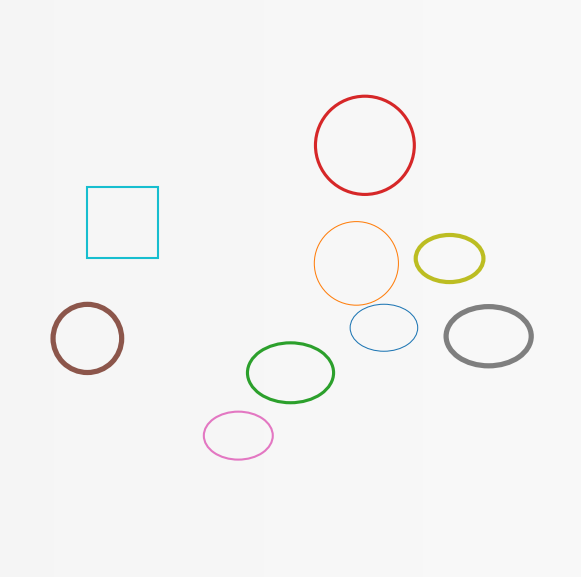[{"shape": "oval", "thickness": 0.5, "radius": 0.29, "center": [0.661, 0.432]}, {"shape": "circle", "thickness": 0.5, "radius": 0.36, "center": [0.613, 0.543]}, {"shape": "oval", "thickness": 1.5, "radius": 0.37, "center": [0.5, 0.354]}, {"shape": "circle", "thickness": 1.5, "radius": 0.43, "center": [0.628, 0.748]}, {"shape": "circle", "thickness": 2.5, "radius": 0.3, "center": [0.15, 0.413]}, {"shape": "oval", "thickness": 1, "radius": 0.3, "center": [0.41, 0.245]}, {"shape": "oval", "thickness": 2.5, "radius": 0.37, "center": [0.841, 0.417]}, {"shape": "oval", "thickness": 2, "radius": 0.29, "center": [0.773, 0.551]}, {"shape": "square", "thickness": 1, "radius": 0.3, "center": [0.211, 0.614]}]